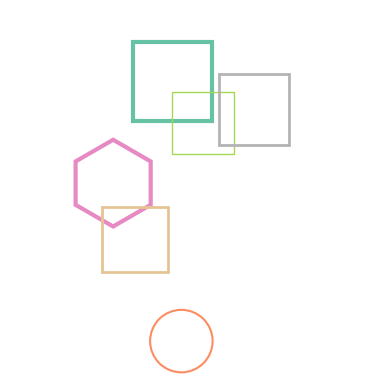[{"shape": "square", "thickness": 3, "radius": 0.51, "center": [0.448, 0.788]}, {"shape": "circle", "thickness": 1.5, "radius": 0.41, "center": [0.471, 0.114]}, {"shape": "hexagon", "thickness": 3, "radius": 0.56, "center": [0.294, 0.524]}, {"shape": "square", "thickness": 1, "radius": 0.41, "center": [0.528, 0.681]}, {"shape": "square", "thickness": 2, "radius": 0.42, "center": [0.351, 0.378]}, {"shape": "square", "thickness": 2, "radius": 0.46, "center": [0.66, 0.715]}]